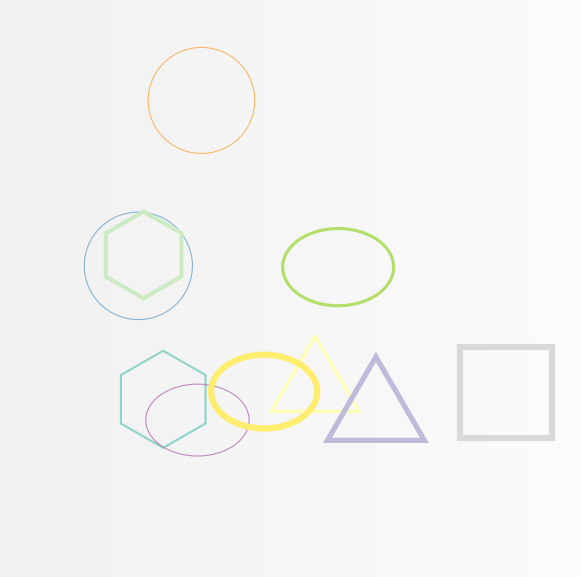[{"shape": "hexagon", "thickness": 1, "radius": 0.42, "center": [0.281, 0.308]}, {"shape": "triangle", "thickness": 1.5, "radius": 0.44, "center": [0.542, 0.33]}, {"shape": "triangle", "thickness": 2.5, "radius": 0.48, "center": [0.647, 0.285]}, {"shape": "circle", "thickness": 0.5, "radius": 0.47, "center": [0.238, 0.539]}, {"shape": "circle", "thickness": 0.5, "radius": 0.46, "center": [0.347, 0.825]}, {"shape": "oval", "thickness": 1.5, "radius": 0.48, "center": [0.582, 0.537]}, {"shape": "square", "thickness": 3, "radius": 0.39, "center": [0.871, 0.32]}, {"shape": "oval", "thickness": 0.5, "radius": 0.44, "center": [0.34, 0.272]}, {"shape": "hexagon", "thickness": 2, "radius": 0.38, "center": [0.247, 0.558]}, {"shape": "oval", "thickness": 3, "radius": 0.46, "center": [0.454, 0.321]}]